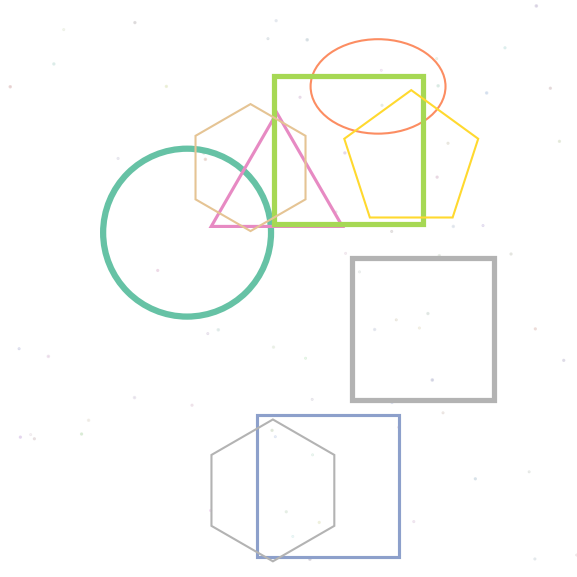[{"shape": "circle", "thickness": 3, "radius": 0.73, "center": [0.324, 0.596]}, {"shape": "oval", "thickness": 1, "radius": 0.58, "center": [0.655, 0.849]}, {"shape": "square", "thickness": 1.5, "radius": 0.61, "center": [0.569, 0.158]}, {"shape": "triangle", "thickness": 1.5, "radius": 0.66, "center": [0.479, 0.673]}, {"shape": "square", "thickness": 2.5, "radius": 0.64, "center": [0.603, 0.739]}, {"shape": "pentagon", "thickness": 1, "radius": 0.61, "center": [0.712, 0.721]}, {"shape": "hexagon", "thickness": 1, "radius": 0.55, "center": [0.434, 0.709]}, {"shape": "hexagon", "thickness": 1, "radius": 0.61, "center": [0.473, 0.15]}, {"shape": "square", "thickness": 2.5, "radius": 0.62, "center": [0.732, 0.429]}]